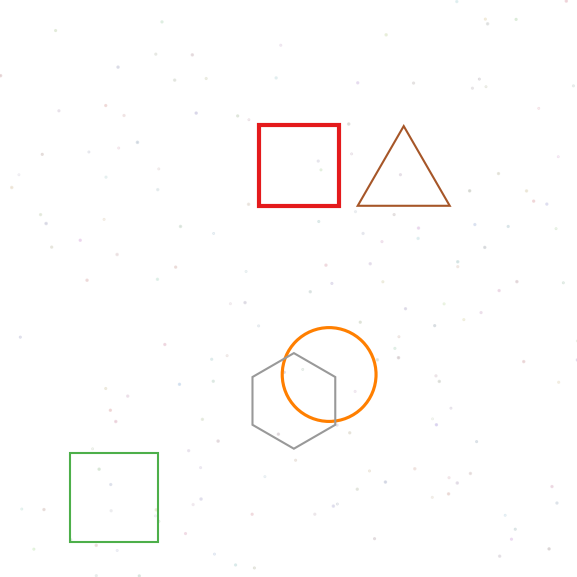[{"shape": "square", "thickness": 2, "radius": 0.35, "center": [0.517, 0.713]}, {"shape": "square", "thickness": 1, "radius": 0.38, "center": [0.197, 0.138]}, {"shape": "circle", "thickness": 1.5, "radius": 0.41, "center": [0.57, 0.351]}, {"shape": "triangle", "thickness": 1, "radius": 0.46, "center": [0.699, 0.689]}, {"shape": "hexagon", "thickness": 1, "radius": 0.41, "center": [0.509, 0.305]}]